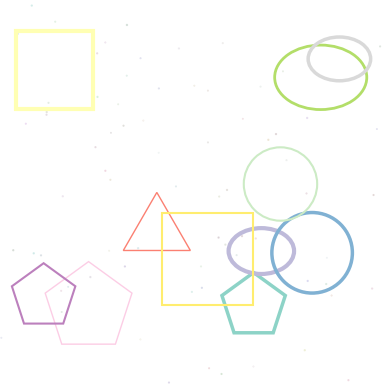[{"shape": "pentagon", "thickness": 2.5, "radius": 0.43, "center": [0.659, 0.206]}, {"shape": "square", "thickness": 3, "radius": 0.5, "center": [0.142, 0.818]}, {"shape": "oval", "thickness": 3, "radius": 0.43, "center": [0.679, 0.348]}, {"shape": "triangle", "thickness": 1, "radius": 0.5, "center": [0.407, 0.4]}, {"shape": "circle", "thickness": 2.5, "radius": 0.52, "center": [0.811, 0.343]}, {"shape": "oval", "thickness": 2, "radius": 0.6, "center": [0.833, 0.799]}, {"shape": "pentagon", "thickness": 1, "radius": 0.59, "center": [0.23, 0.202]}, {"shape": "oval", "thickness": 2.5, "radius": 0.41, "center": [0.882, 0.847]}, {"shape": "pentagon", "thickness": 1.5, "radius": 0.43, "center": [0.113, 0.23]}, {"shape": "circle", "thickness": 1.5, "radius": 0.48, "center": [0.729, 0.522]}, {"shape": "square", "thickness": 1.5, "radius": 0.59, "center": [0.539, 0.328]}]